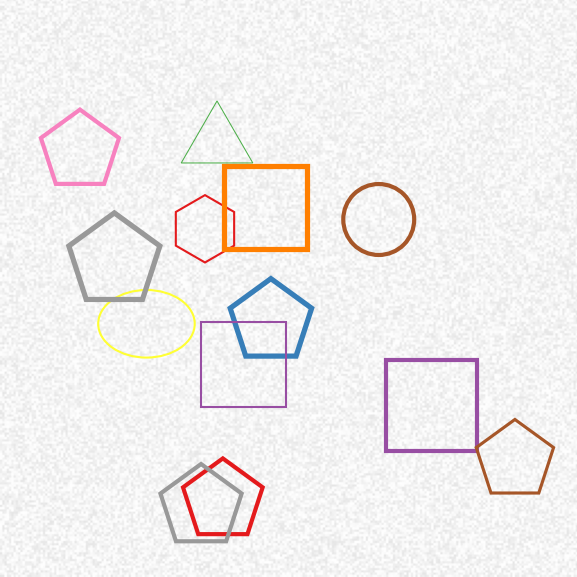[{"shape": "pentagon", "thickness": 2, "radius": 0.36, "center": [0.386, 0.133]}, {"shape": "hexagon", "thickness": 1, "radius": 0.29, "center": [0.355, 0.603]}, {"shape": "pentagon", "thickness": 2.5, "radius": 0.37, "center": [0.469, 0.443]}, {"shape": "triangle", "thickness": 0.5, "radius": 0.36, "center": [0.376, 0.753]}, {"shape": "square", "thickness": 2, "radius": 0.39, "center": [0.747, 0.297]}, {"shape": "square", "thickness": 1, "radius": 0.37, "center": [0.422, 0.368]}, {"shape": "square", "thickness": 2.5, "radius": 0.36, "center": [0.46, 0.64]}, {"shape": "oval", "thickness": 1, "radius": 0.42, "center": [0.254, 0.438]}, {"shape": "pentagon", "thickness": 1.5, "radius": 0.35, "center": [0.892, 0.202]}, {"shape": "circle", "thickness": 2, "radius": 0.31, "center": [0.656, 0.619]}, {"shape": "pentagon", "thickness": 2, "radius": 0.36, "center": [0.138, 0.738]}, {"shape": "pentagon", "thickness": 2.5, "radius": 0.41, "center": [0.198, 0.548]}, {"shape": "pentagon", "thickness": 2, "radius": 0.37, "center": [0.348, 0.122]}]